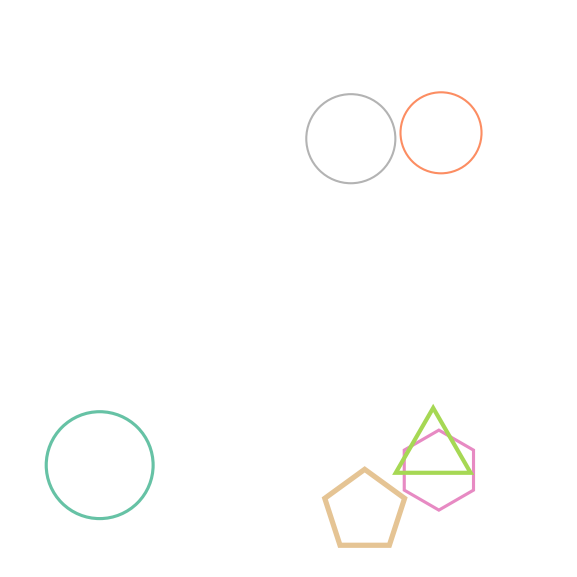[{"shape": "circle", "thickness": 1.5, "radius": 0.46, "center": [0.173, 0.194]}, {"shape": "circle", "thickness": 1, "radius": 0.35, "center": [0.764, 0.769]}, {"shape": "hexagon", "thickness": 1.5, "radius": 0.35, "center": [0.76, 0.185]}, {"shape": "triangle", "thickness": 2, "radius": 0.37, "center": [0.75, 0.218]}, {"shape": "pentagon", "thickness": 2.5, "radius": 0.36, "center": [0.631, 0.114]}, {"shape": "circle", "thickness": 1, "radius": 0.39, "center": [0.607, 0.759]}]